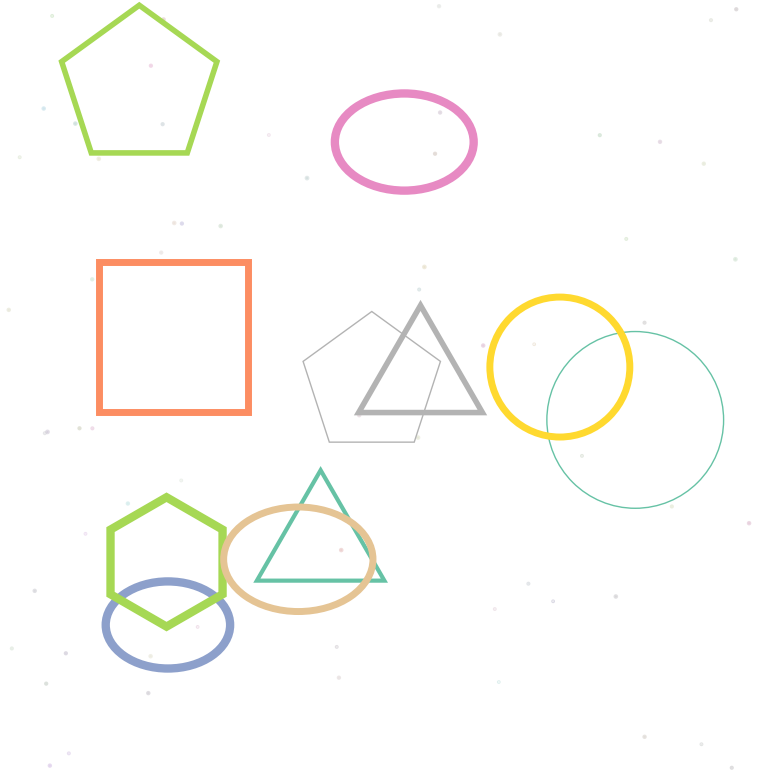[{"shape": "circle", "thickness": 0.5, "radius": 0.57, "center": [0.825, 0.455]}, {"shape": "triangle", "thickness": 1.5, "radius": 0.48, "center": [0.416, 0.294]}, {"shape": "square", "thickness": 2.5, "radius": 0.48, "center": [0.225, 0.563]}, {"shape": "oval", "thickness": 3, "radius": 0.4, "center": [0.218, 0.188]}, {"shape": "oval", "thickness": 3, "radius": 0.45, "center": [0.525, 0.816]}, {"shape": "hexagon", "thickness": 3, "radius": 0.42, "center": [0.216, 0.27]}, {"shape": "pentagon", "thickness": 2, "radius": 0.53, "center": [0.181, 0.887]}, {"shape": "circle", "thickness": 2.5, "radius": 0.45, "center": [0.727, 0.523]}, {"shape": "oval", "thickness": 2.5, "radius": 0.48, "center": [0.387, 0.274]}, {"shape": "pentagon", "thickness": 0.5, "radius": 0.47, "center": [0.483, 0.502]}, {"shape": "triangle", "thickness": 2, "radius": 0.46, "center": [0.546, 0.511]}]